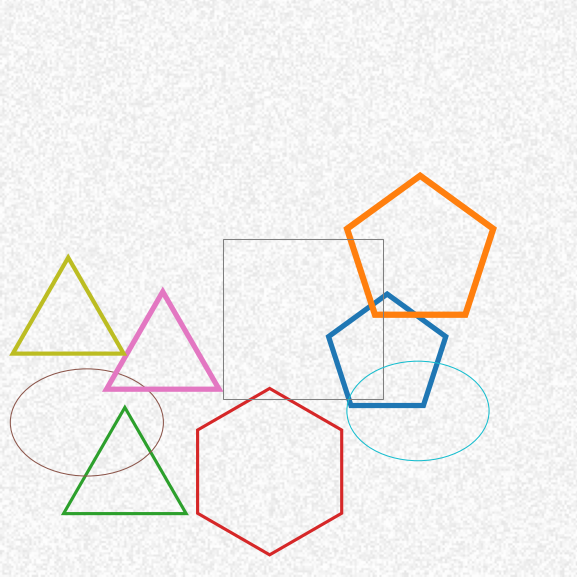[{"shape": "pentagon", "thickness": 2.5, "radius": 0.53, "center": [0.67, 0.383]}, {"shape": "pentagon", "thickness": 3, "radius": 0.67, "center": [0.728, 0.562]}, {"shape": "triangle", "thickness": 1.5, "radius": 0.61, "center": [0.216, 0.171]}, {"shape": "hexagon", "thickness": 1.5, "radius": 0.72, "center": [0.467, 0.182]}, {"shape": "oval", "thickness": 0.5, "radius": 0.66, "center": [0.15, 0.268]}, {"shape": "triangle", "thickness": 2.5, "radius": 0.56, "center": [0.282, 0.381]}, {"shape": "square", "thickness": 0.5, "radius": 0.69, "center": [0.524, 0.446]}, {"shape": "triangle", "thickness": 2, "radius": 0.55, "center": [0.118, 0.442]}, {"shape": "oval", "thickness": 0.5, "radius": 0.62, "center": [0.724, 0.288]}]